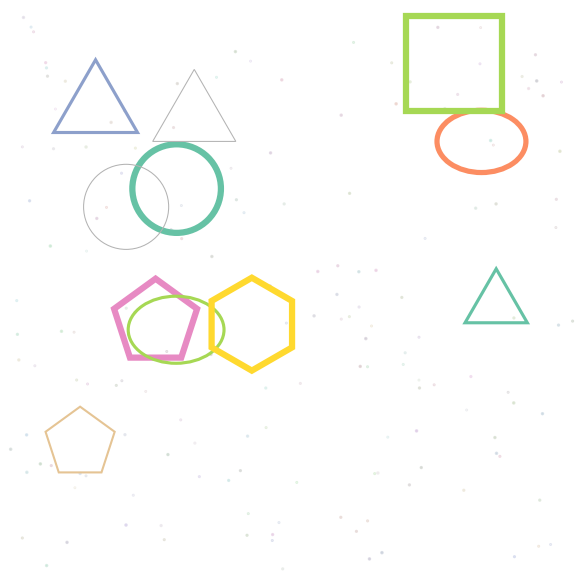[{"shape": "triangle", "thickness": 1.5, "radius": 0.31, "center": [0.859, 0.471]}, {"shape": "circle", "thickness": 3, "radius": 0.38, "center": [0.306, 0.673]}, {"shape": "oval", "thickness": 2.5, "radius": 0.38, "center": [0.834, 0.754]}, {"shape": "triangle", "thickness": 1.5, "radius": 0.42, "center": [0.165, 0.812]}, {"shape": "pentagon", "thickness": 3, "radius": 0.38, "center": [0.269, 0.441]}, {"shape": "oval", "thickness": 1.5, "radius": 0.41, "center": [0.305, 0.428]}, {"shape": "square", "thickness": 3, "radius": 0.41, "center": [0.786, 0.89]}, {"shape": "hexagon", "thickness": 3, "radius": 0.4, "center": [0.436, 0.438]}, {"shape": "pentagon", "thickness": 1, "radius": 0.31, "center": [0.139, 0.232]}, {"shape": "triangle", "thickness": 0.5, "radius": 0.42, "center": [0.336, 0.796]}, {"shape": "circle", "thickness": 0.5, "radius": 0.37, "center": [0.218, 0.641]}]